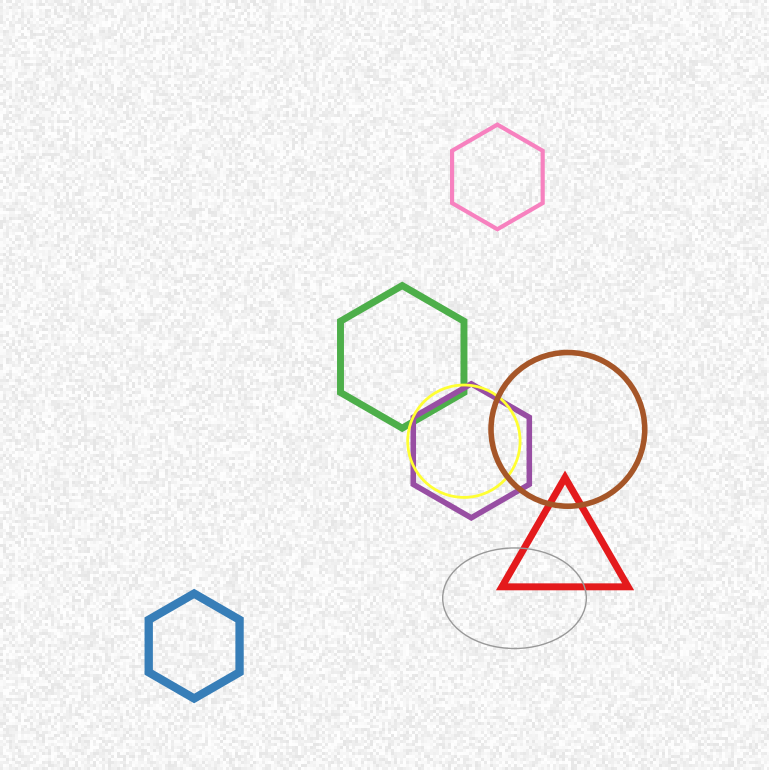[{"shape": "triangle", "thickness": 2.5, "radius": 0.47, "center": [0.734, 0.285]}, {"shape": "hexagon", "thickness": 3, "radius": 0.34, "center": [0.252, 0.161]}, {"shape": "hexagon", "thickness": 2.5, "radius": 0.46, "center": [0.522, 0.537]}, {"shape": "hexagon", "thickness": 2, "radius": 0.44, "center": [0.612, 0.415]}, {"shape": "circle", "thickness": 1, "radius": 0.36, "center": [0.602, 0.427]}, {"shape": "circle", "thickness": 2, "radius": 0.5, "center": [0.738, 0.442]}, {"shape": "hexagon", "thickness": 1.5, "radius": 0.34, "center": [0.646, 0.77]}, {"shape": "oval", "thickness": 0.5, "radius": 0.47, "center": [0.668, 0.223]}]